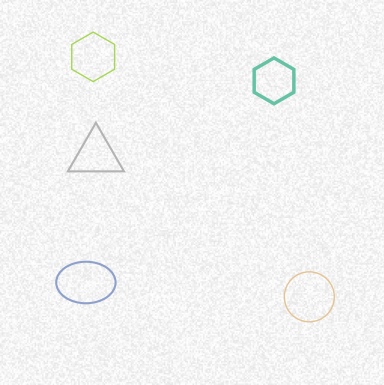[{"shape": "hexagon", "thickness": 2.5, "radius": 0.3, "center": [0.712, 0.79]}, {"shape": "oval", "thickness": 1.5, "radius": 0.39, "center": [0.223, 0.266]}, {"shape": "hexagon", "thickness": 1, "radius": 0.32, "center": [0.242, 0.852]}, {"shape": "circle", "thickness": 1, "radius": 0.32, "center": [0.803, 0.229]}, {"shape": "triangle", "thickness": 1.5, "radius": 0.42, "center": [0.249, 0.597]}]